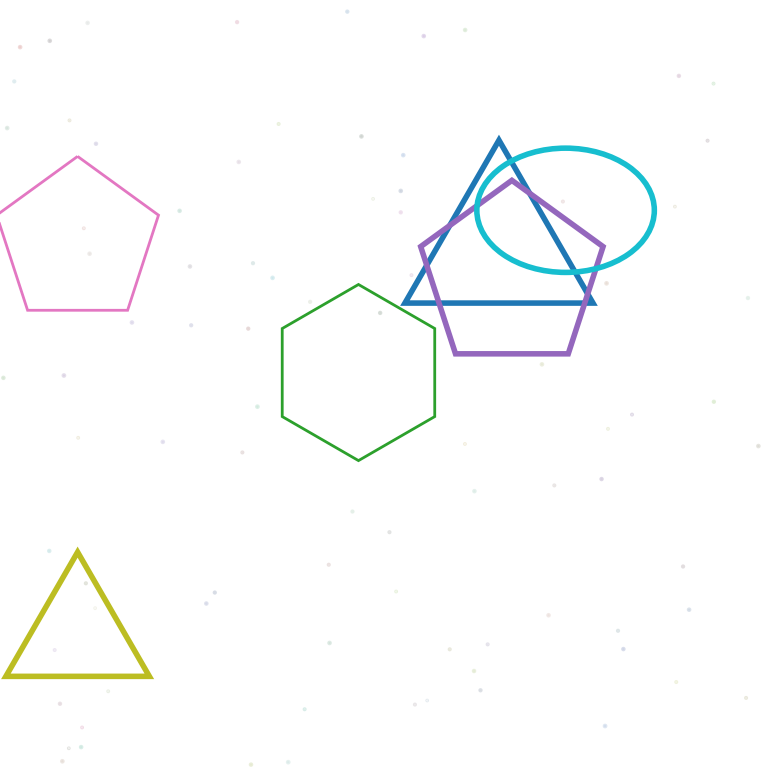[{"shape": "triangle", "thickness": 2, "radius": 0.7, "center": [0.648, 0.677]}, {"shape": "hexagon", "thickness": 1, "radius": 0.57, "center": [0.466, 0.516]}, {"shape": "pentagon", "thickness": 2, "radius": 0.62, "center": [0.665, 0.641]}, {"shape": "pentagon", "thickness": 1, "radius": 0.55, "center": [0.101, 0.686]}, {"shape": "triangle", "thickness": 2, "radius": 0.54, "center": [0.101, 0.175]}, {"shape": "oval", "thickness": 2, "radius": 0.58, "center": [0.735, 0.727]}]